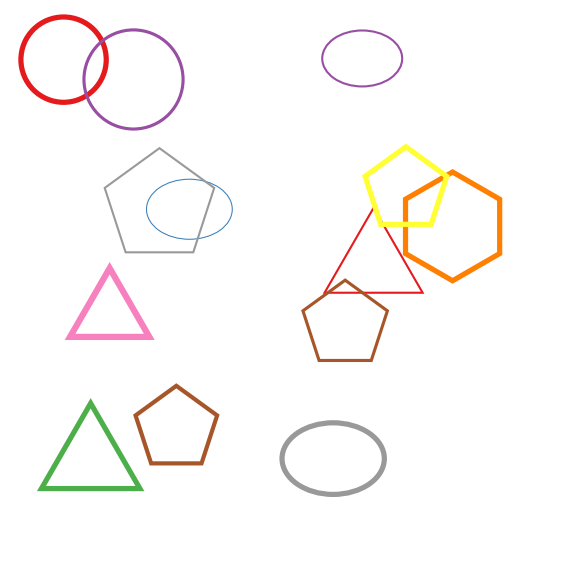[{"shape": "triangle", "thickness": 1, "radius": 0.49, "center": [0.647, 0.541]}, {"shape": "circle", "thickness": 2.5, "radius": 0.37, "center": [0.11, 0.896]}, {"shape": "oval", "thickness": 0.5, "radius": 0.37, "center": [0.328, 0.637]}, {"shape": "triangle", "thickness": 2.5, "radius": 0.49, "center": [0.157, 0.202]}, {"shape": "circle", "thickness": 1.5, "radius": 0.43, "center": [0.231, 0.862]}, {"shape": "oval", "thickness": 1, "radius": 0.35, "center": [0.627, 0.898]}, {"shape": "hexagon", "thickness": 2.5, "radius": 0.47, "center": [0.784, 0.607]}, {"shape": "pentagon", "thickness": 2.5, "radius": 0.37, "center": [0.703, 0.671]}, {"shape": "pentagon", "thickness": 2, "radius": 0.37, "center": [0.305, 0.257]}, {"shape": "pentagon", "thickness": 1.5, "radius": 0.38, "center": [0.598, 0.437]}, {"shape": "triangle", "thickness": 3, "radius": 0.4, "center": [0.19, 0.455]}, {"shape": "oval", "thickness": 2.5, "radius": 0.44, "center": [0.577, 0.205]}, {"shape": "pentagon", "thickness": 1, "radius": 0.5, "center": [0.276, 0.643]}]